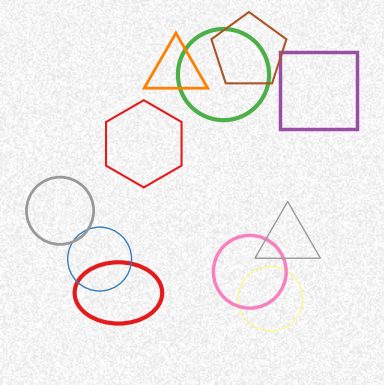[{"shape": "hexagon", "thickness": 1.5, "radius": 0.57, "center": [0.373, 0.626]}, {"shape": "oval", "thickness": 3, "radius": 0.57, "center": [0.308, 0.239]}, {"shape": "circle", "thickness": 1, "radius": 0.41, "center": [0.259, 0.327]}, {"shape": "circle", "thickness": 3, "radius": 0.59, "center": [0.58, 0.806]}, {"shape": "square", "thickness": 2.5, "radius": 0.5, "center": [0.827, 0.764]}, {"shape": "triangle", "thickness": 2, "radius": 0.48, "center": [0.457, 0.819]}, {"shape": "circle", "thickness": 0.5, "radius": 0.42, "center": [0.702, 0.224]}, {"shape": "pentagon", "thickness": 1.5, "radius": 0.51, "center": [0.647, 0.866]}, {"shape": "circle", "thickness": 2.5, "radius": 0.47, "center": [0.649, 0.294]}, {"shape": "circle", "thickness": 2, "radius": 0.44, "center": [0.156, 0.453]}, {"shape": "triangle", "thickness": 1, "radius": 0.49, "center": [0.747, 0.378]}]